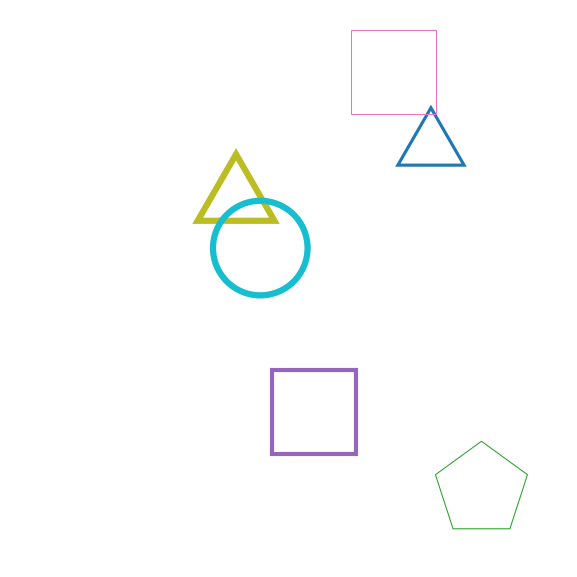[{"shape": "triangle", "thickness": 1.5, "radius": 0.33, "center": [0.746, 0.746]}, {"shape": "pentagon", "thickness": 0.5, "radius": 0.42, "center": [0.834, 0.151]}, {"shape": "square", "thickness": 2, "radius": 0.36, "center": [0.543, 0.286]}, {"shape": "square", "thickness": 0.5, "radius": 0.36, "center": [0.681, 0.874]}, {"shape": "triangle", "thickness": 3, "radius": 0.38, "center": [0.409, 0.655]}, {"shape": "circle", "thickness": 3, "radius": 0.41, "center": [0.451, 0.57]}]